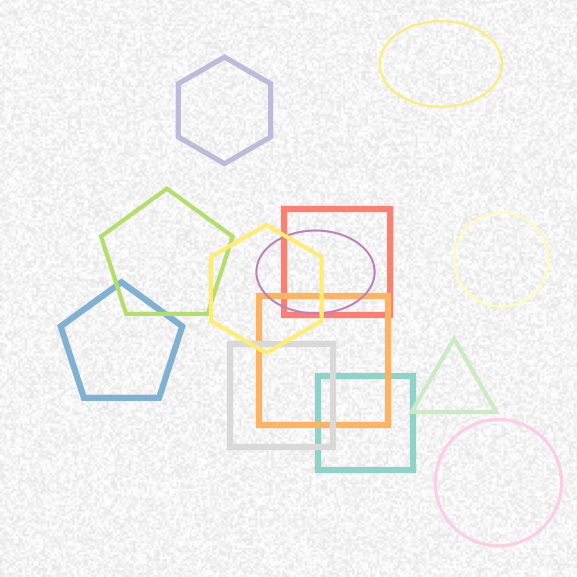[{"shape": "square", "thickness": 3, "radius": 0.41, "center": [0.633, 0.267]}, {"shape": "circle", "thickness": 1, "radius": 0.41, "center": [0.868, 0.549]}, {"shape": "hexagon", "thickness": 2.5, "radius": 0.46, "center": [0.389, 0.808]}, {"shape": "square", "thickness": 3, "radius": 0.46, "center": [0.583, 0.545]}, {"shape": "pentagon", "thickness": 3, "radius": 0.55, "center": [0.21, 0.4]}, {"shape": "square", "thickness": 3, "radius": 0.56, "center": [0.56, 0.375]}, {"shape": "pentagon", "thickness": 2, "radius": 0.6, "center": [0.289, 0.553]}, {"shape": "circle", "thickness": 1.5, "radius": 0.55, "center": [0.863, 0.163]}, {"shape": "square", "thickness": 3, "radius": 0.45, "center": [0.488, 0.314]}, {"shape": "oval", "thickness": 1, "radius": 0.51, "center": [0.546, 0.528]}, {"shape": "triangle", "thickness": 2, "radius": 0.42, "center": [0.786, 0.328]}, {"shape": "hexagon", "thickness": 2, "radius": 0.55, "center": [0.461, 0.499]}, {"shape": "oval", "thickness": 1, "radius": 0.53, "center": [0.764, 0.888]}]